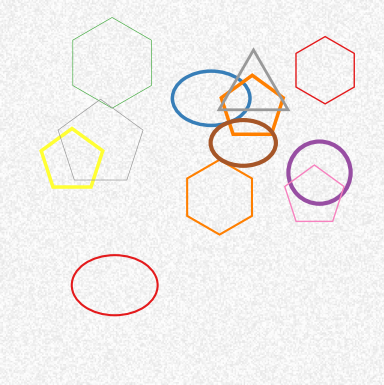[{"shape": "hexagon", "thickness": 1, "radius": 0.44, "center": [0.844, 0.818]}, {"shape": "oval", "thickness": 1.5, "radius": 0.56, "center": [0.298, 0.259]}, {"shape": "oval", "thickness": 2.5, "radius": 0.5, "center": [0.549, 0.745]}, {"shape": "hexagon", "thickness": 0.5, "radius": 0.59, "center": [0.291, 0.837]}, {"shape": "circle", "thickness": 3, "radius": 0.4, "center": [0.83, 0.552]}, {"shape": "pentagon", "thickness": 2.5, "radius": 0.42, "center": [0.655, 0.72]}, {"shape": "hexagon", "thickness": 1.5, "radius": 0.49, "center": [0.57, 0.488]}, {"shape": "pentagon", "thickness": 2.5, "radius": 0.42, "center": [0.187, 0.582]}, {"shape": "oval", "thickness": 3, "radius": 0.42, "center": [0.632, 0.629]}, {"shape": "pentagon", "thickness": 1, "radius": 0.4, "center": [0.817, 0.49]}, {"shape": "triangle", "thickness": 2, "radius": 0.52, "center": [0.659, 0.767]}, {"shape": "pentagon", "thickness": 0.5, "radius": 0.58, "center": [0.261, 0.626]}]